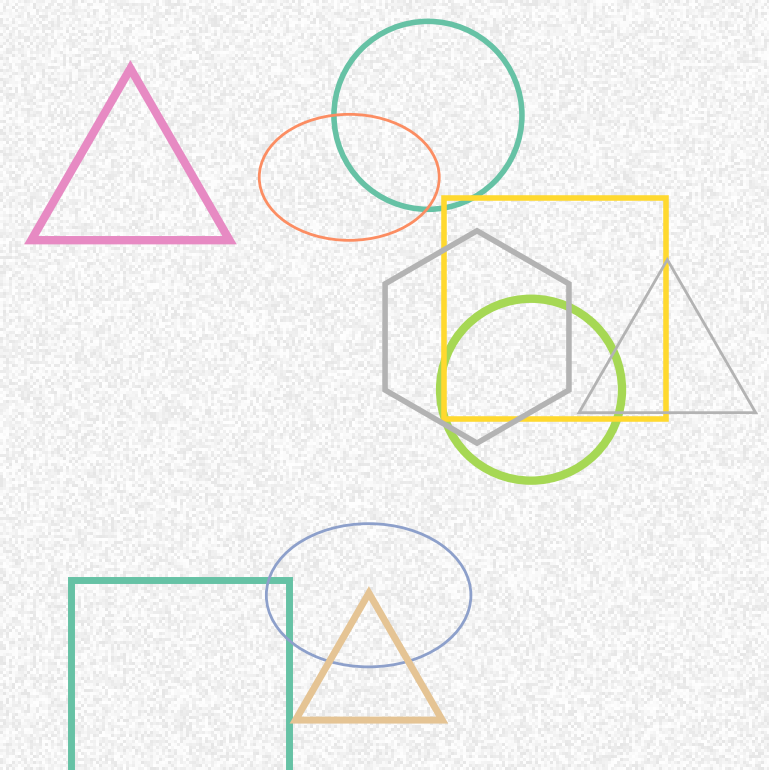[{"shape": "circle", "thickness": 2, "radius": 0.61, "center": [0.556, 0.85]}, {"shape": "square", "thickness": 2.5, "radius": 0.71, "center": [0.234, 0.105]}, {"shape": "oval", "thickness": 1, "radius": 0.58, "center": [0.454, 0.77]}, {"shape": "oval", "thickness": 1, "radius": 0.66, "center": [0.479, 0.227]}, {"shape": "triangle", "thickness": 3, "radius": 0.74, "center": [0.169, 0.762]}, {"shape": "circle", "thickness": 3, "radius": 0.59, "center": [0.69, 0.494]}, {"shape": "square", "thickness": 2, "radius": 0.72, "center": [0.721, 0.599]}, {"shape": "triangle", "thickness": 2.5, "radius": 0.55, "center": [0.479, 0.12]}, {"shape": "triangle", "thickness": 1, "radius": 0.66, "center": [0.867, 0.53]}, {"shape": "hexagon", "thickness": 2, "radius": 0.69, "center": [0.619, 0.562]}]